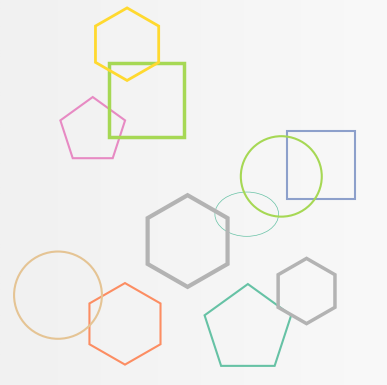[{"shape": "pentagon", "thickness": 1.5, "radius": 0.59, "center": [0.64, 0.145]}, {"shape": "oval", "thickness": 0.5, "radius": 0.41, "center": [0.637, 0.444]}, {"shape": "hexagon", "thickness": 1.5, "radius": 0.53, "center": [0.323, 0.159]}, {"shape": "square", "thickness": 1.5, "radius": 0.44, "center": [0.828, 0.571]}, {"shape": "pentagon", "thickness": 1.5, "radius": 0.44, "center": [0.239, 0.66]}, {"shape": "square", "thickness": 2.5, "radius": 0.48, "center": [0.379, 0.74]}, {"shape": "circle", "thickness": 1.5, "radius": 0.52, "center": [0.726, 0.542]}, {"shape": "hexagon", "thickness": 2, "radius": 0.47, "center": [0.328, 0.885]}, {"shape": "circle", "thickness": 1.5, "radius": 0.57, "center": [0.15, 0.233]}, {"shape": "hexagon", "thickness": 2.5, "radius": 0.42, "center": [0.791, 0.244]}, {"shape": "hexagon", "thickness": 3, "radius": 0.6, "center": [0.484, 0.374]}]